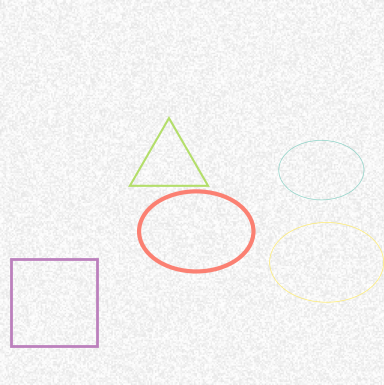[{"shape": "oval", "thickness": 0.5, "radius": 0.55, "center": [0.835, 0.558]}, {"shape": "oval", "thickness": 3, "radius": 0.74, "center": [0.51, 0.399]}, {"shape": "triangle", "thickness": 1.5, "radius": 0.59, "center": [0.439, 0.576]}, {"shape": "square", "thickness": 2, "radius": 0.56, "center": [0.14, 0.214]}, {"shape": "oval", "thickness": 0.5, "radius": 0.74, "center": [0.848, 0.319]}]